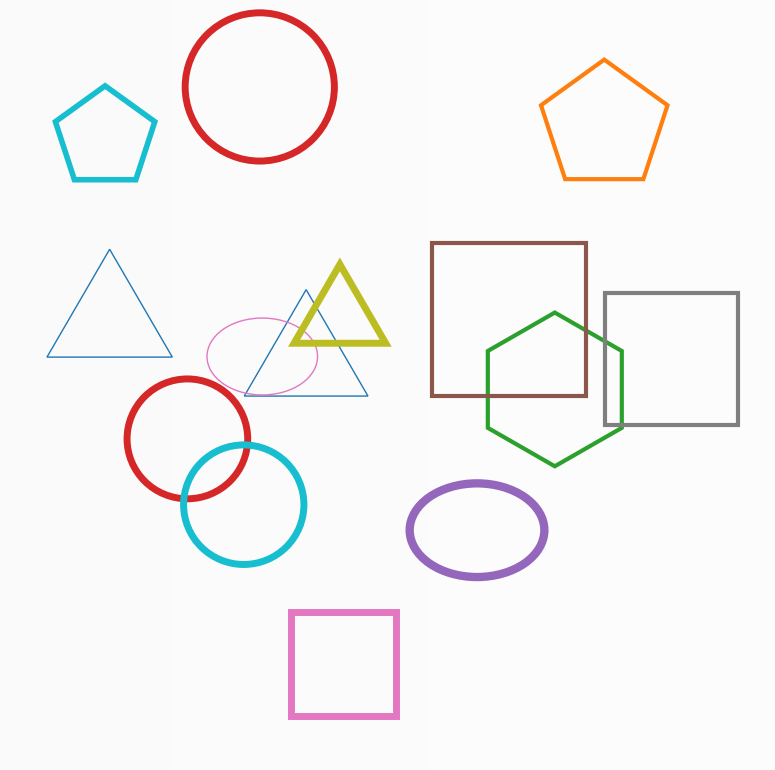[{"shape": "triangle", "thickness": 0.5, "radius": 0.46, "center": [0.395, 0.532]}, {"shape": "triangle", "thickness": 0.5, "radius": 0.47, "center": [0.141, 0.583]}, {"shape": "pentagon", "thickness": 1.5, "radius": 0.43, "center": [0.78, 0.837]}, {"shape": "hexagon", "thickness": 1.5, "radius": 0.5, "center": [0.716, 0.494]}, {"shape": "circle", "thickness": 2.5, "radius": 0.39, "center": [0.242, 0.43]}, {"shape": "circle", "thickness": 2.5, "radius": 0.48, "center": [0.335, 0.887]}, {"shape": "oval", "thickness": 3, "radius": 0.43, "center": [0.616, 0.311]}, {"shape": "square", "thickness": 1.5, "radius": 0.5, "center": [0.657, 0.585]}, {"shape": "square", "thickness": 2.5, "radius": 0.34, "center": [0.443, 0.138]}, {"shape": "oval", "thickness": 0.5, "radius": 0.36, "center": [0.338, 0.537]}, {"shape": "square", "thickness": 1.5, "radius": 0.43, "center": [0.866, 0.534]}, {"shape": "triangle", "thickness": 2.5, "radius": 0.34, "center": [0.439, 0.588]}, {"shape": "pentagon", "thickness": 2, "radius": 0.34, "center": [0.136, 0.821]}, {"shape": "circle", "thickness": 2.5, "radius": 0.39, "center": [0.315, 0.345]}]